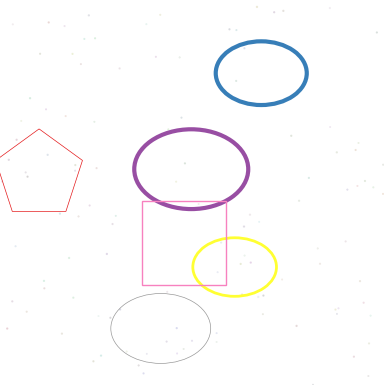[{"shape": "pentagon", "thickness": 0.5, "radius": 0.59, "center": [0.102, 0.547]}, {"shape": "oval", "thickness": 3, "radius": 0.59, "center": [0.679, 0.81]}, {"shape": "oval", "thickness": 3, "radius": 0.74, "center": [0.497, 0.561]}, {"shape": "oval", "thickness": 2, "radius": 0.54, "center": [0.609, 0.306]}, {"shape": "square", "thickness": 1, "radius": 0.55, "center": [0.478, 0.368]}, {"shape": "oval", "thickness": 0.5, "radius": 0.65, "center": [0.418, 0.147]}]